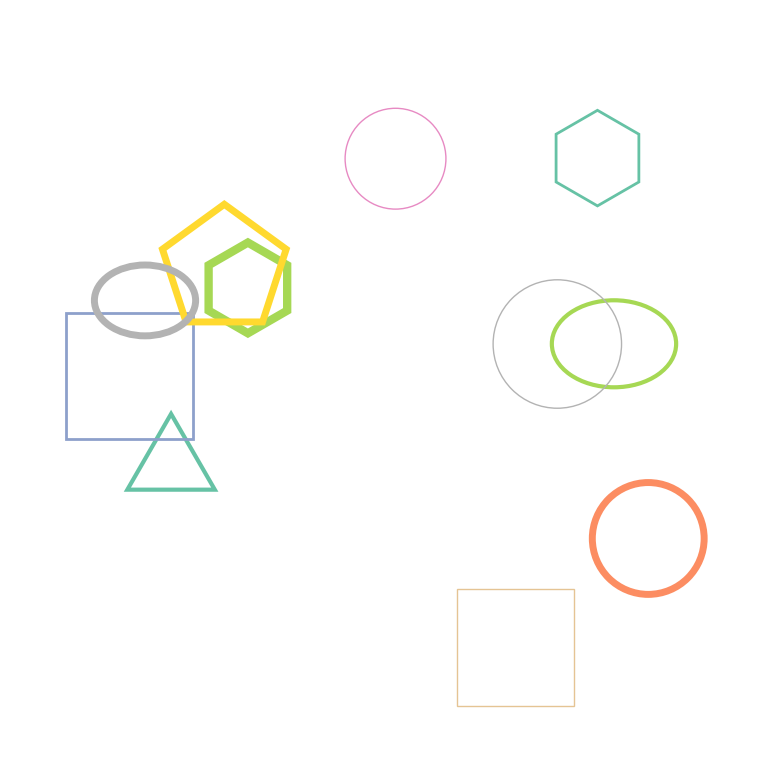[{"shape": "triangle", "thickness": 1.5, "radius": 0.33, "center": [0.222, 0.397]}, {"shape": "hexagon", "thickness": 1, "radius": 0.31, "center": [0.776, 0.795]}, {"shape": "circle", "thickness": 2.5, "radius": 0.36, "center": [0.842, 0.301]}, {"shape": "square", "thickness": 1, "radius": 0.41, "center": [0.168, 0.512]}, {"shape": "circle", "thickness": 0.5, "radius": 0.33, "center": [0.514, 0.794]}, {"shape": "oval", "thickness": 1.5, "radius": 0.4, "center": [0.797, 0.554]}, {"shape": "hexagon", "thickness": 3, "radius": 0.29, "center": [0.322, 0.626]}, {"shape": "pentagon", "thickness": 2.5, "radius": 0.42, "center": [0.291, 0.65]}, {"shape": "square", "thickness": 0.5, "radius": 0.38, "center": [0.669, 0.159]}, {"shape": "oval", "thickness": 2.5, "radius": 0.33, "center": [0.188, 0.61]}, {"shape": "circle", "thickness": 0.5, "radius": 0.42, "center": [0.724, 0.553]}]